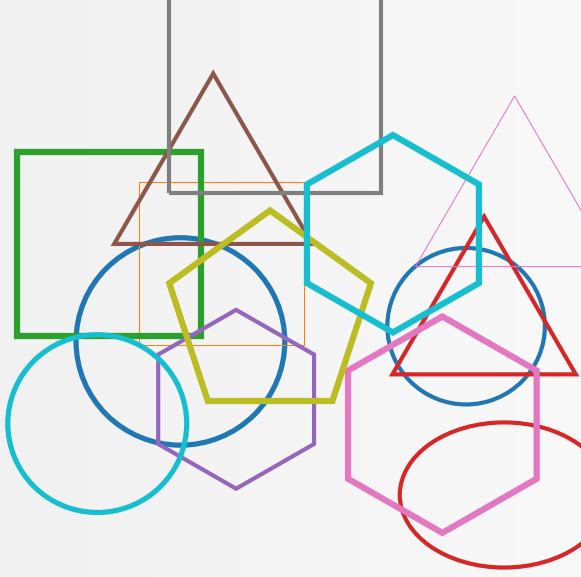[{"shape": "circle", "thickness": 2, "radius": 0.68, "center": [0.802, 0.434]}, {"shape": "circle", "thickness": 2.5, "radius": 0.9, "center": [0.31, 0.408]}, {"shape": "square", "thickness": 0.5, "radius": 0.71, "center": [0.381, 0.543]}, {"shape": "square", "thickness": 3, "radius": 0.79, "center": [0.187, 0.577]}, {"shape": "oval", "thickness": 2, "radius": 0.9, "center": [0.867, 0.142]}, {"shape": "triangle", "thickness": 2, "radius": 0.91, "center": [0.833, 0.442]}, {"shape": "hexagon", "thickness": 2, "radius": 0.77, "center": [0.406, 0.308]}, {"shape": "triangle", "thickness": 2, "radius": 0.98, "center": [0.367, 0.675]}, {"shape": "triangle", "thickness": 0.5, "radius": 0.98, "center": [0.885, 0.636]}, {"shape": "hexagon", "thickness": 3, "radius": 0.94, "center": [0.761, 0.264]}, {"shape": "square", "thickness": 2, "radius": 0.91, "center": [0.473, 0.848]}, {"shape": "pentagon", "thickness": 3, "radius": 0.91, "center": [0.465, 0.452]}, {"shape": "circle", "thickness": 2.5, "radius": 0.77, "center": [0.167, 0.266]}, {"shape": "hexagon", "thickness": 3, "radius": 0.85, "center": [0.676, 0.594]}]